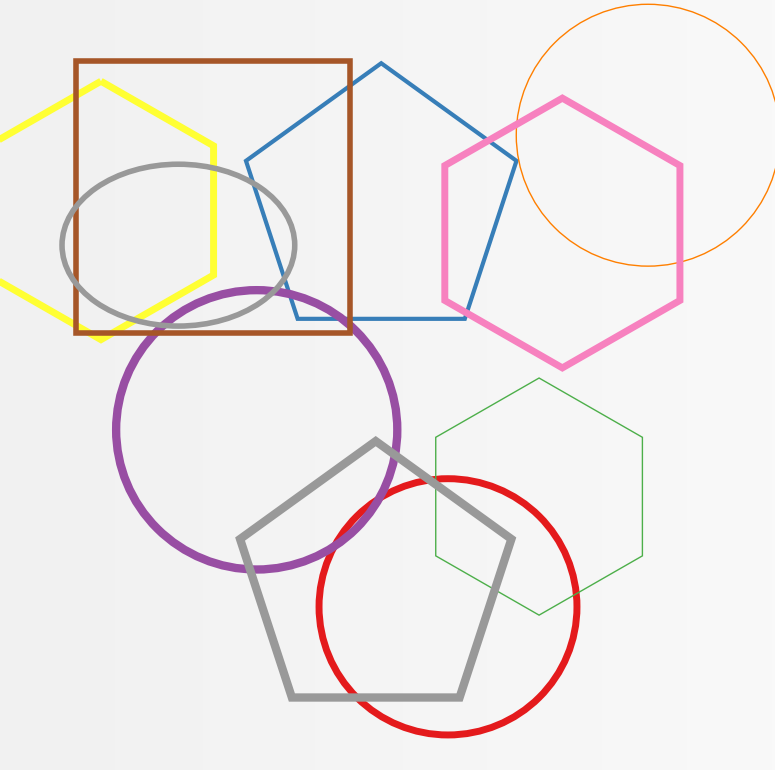[{"shape": "circle", "thickness": 2.5, "radius": 0.83, "center": [0.578, 0.212]}, {"shape": "pentagon", "thickness": 1.5, "radius": 0.92, "center": [0.492, 0.734]}, {"shape": "hexagon", "thickness": 0.5, "radius": 0.77, "center": [0.696, 0.355]}, {"shape": "circle", "thickness": 3, "radius": 0.91, "center": [0.331, 0.442]}, {"shape": "circle", "thickness": 0.5, "radius": 0.85, "center": [0.836, 0.824]}, {"shape": "hexagon", "thickness": 2.5, "radius": 0.84, "center": [0.13, 0.727]}, {"shape": "square", "thickness": 2, "radius": 0.88, "center": [0.275, 0.744]}, {"shape": "hexagon", "thickness": 2.5, "radius": 0.88, "center": [0.726, 0.697]}, {"shape": "pentagon", "thickness": 3, "radius": 0.92, "center": [0.485, 0.243]}, {"shape": "oval", "thickness": 2, "radius": 0.75, "center": [0.23, 0.682]}]